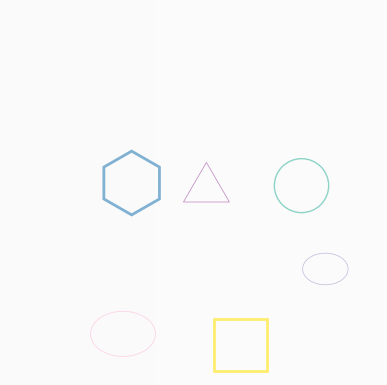[{"shape": "circle", "thickness": 1, "radius": 0.35, "center": [0.778, 0.518]}, {"shape": "oval", "thickness": 0.5, "radius": 0.29, "center": [0.84, 0.301]}, {"shape": "hexagon", "thickness": 2, "radius": 0.41, "center": [0.34, 0.525]}, {"shape": "oval", "thickness": 0.5, "radius": 0.42, "center": [0.317, 0.133]}, {"shape": "triangle", "thickness": 0.5, "radius": 0.34, "center": [0.533, 0.51]}, {"shape": "square", "thickness": 2, "radius": 0.34, "center": [0.62, 0.104]}]